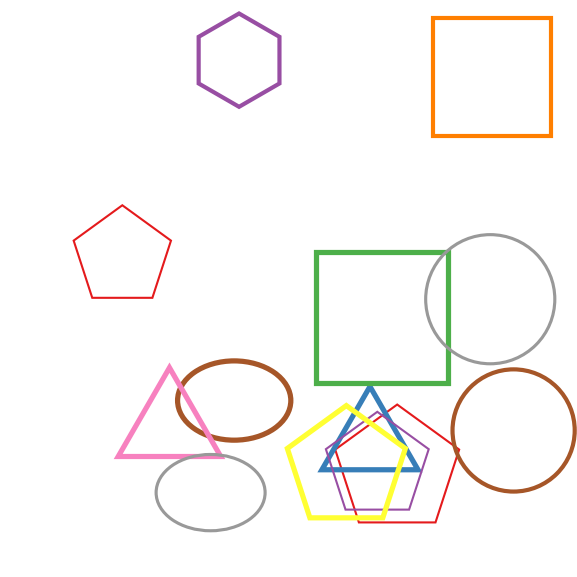[{"shape": "pentagon", "thickness": 1, "radius": 0.56, "center": [0.688, 0.186]}, {"shape": "pentagon", "thickness": 1, "radius": 0.44, "center": [0.212, 0.555]}, {"shape": "triangle", "thickness": 2.5, "radius": 0.48, "center": [0.641, 0.234]}, {"shape": "square", "thickness": 2.5, "radius": 0.57, "center": [0.662, 0.449]}, {"shape": "pentagon", "thickness": 1, "radius": 0.47, "center": [0.653, 0.192]}, {"shape": "hexagon", "thickness": 2, "radius": 0.4, "center": [0.414, 0.895]}, {"shape": "square", "thickness": 2, "radius": 0.51, "center": [0.851, 0.866]}, {"shape": "pentagon", "thickness": 2.5, "radius": 0.54, "center": [0.6, 0.189]}, {"shape": "circle", "thickness": 2, "radius": 0.53, "center": [0.889, 0.254]}, {"shape": "oval", "thickness": 2.5, "radius": 0.49, "center": [0.406, 0.306]}, {"shape": "triangle", "thickness": 2.5, "radius": 0.51, "center": [0.293, 0.26]}, {"shape": "oval", "thickness": 1.5, "radius": 0.47, "center": [0.365, 0.146]}, {"shape": "circle", "thickness": 1.5, "radius": 0.56, "center": [0.849, 0.481]}]